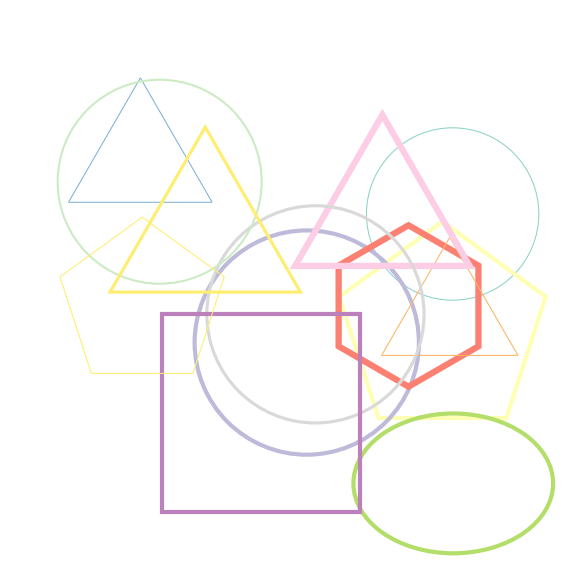[{"shape": "circle", "thickness": 0.5, "radius": 0.75, "center": [0.784, 0.629]}, {"shape": "pentagon", "thickness": 2, "radius": 0.94, "center": [0.766, 0.427]}, {"shape": "circle", "thickness": 2, "radius": 0.97, "center": [0.531, 0.406]}, {"shape": "hexagon", "thickness": 3, "radius": 0.7, "center": [0.707, 0.469]}, {"shape": "triangle", "thickness": 0.5, "radius": 0.72, "center": [0.243, 0.721]}, {"shape": "triangle", "thickness": 0.5, "radius": 0.68, "center": [0.779, 0.452]}, {"shape": "oval", "thickness": 2, "radius": 0.86, "center": [0.785, 0.162]}, {"shape": "triangle", "thickness": 3, "radius": 0.87, "center": [0.662, 0.626]}, {"shape": "circle", "thickness": 1.5, "radius": 0.94, "center": [0.546, 0.455]}, {"shape": "square", "thickness": 2, "radius": 0.86, "center": [0.452, 0.284]}, {"shape": "circle", "thickness": 1, "radius": 0.88, "center": [0.276, 0.684]}, {"shape": "triangle", "thickness": 1.5, "radius": 0.95, "center": [0.355, 0.589]}, {"shape": "pentagon", "thickness": 0.5, "radius": 0.75, "center": [0.246, 0.473]}]